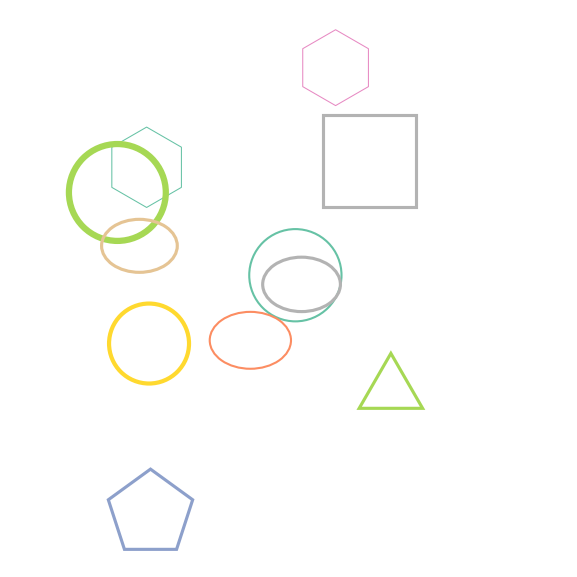[{"shape": "hexagon", "thickness": 0.5, "radius": 0.35, "center": [0.254, 0.709]}, {"shape": "circle", "thickness": 1, "radius": 0.4, "center": [0.511, 0.523]}, {"shape": "oval", "thickness": 1, "radius": 0.35, "center": [0.434, 0.41]}, {"shape": "pentagon", "thickness": 1.5, "radius": 0.38, "center": [0.261, 0.11]}, {"shape": "hexagon", "thickness": 0.5, "radius": 0.33, "center": [0.581, 0.882]}, {"shape": "circle", "thickness": 3, "radius": 0.42, "center": [0.203, 0.666]}, {"shape": "triangle", "thickness": 1.5, "radius": 0.32, "center": [0.677, 0.324]}, {"shape": "circle", "thickness": 2, "radius": 0.35, "center": [0.258, 0.404]}, {"shape": "oval", "thickness": 1.5, "radius": 0.33, "center": [0.241, 0.573]}, {"shape": "oval", "thickness": 1.5, "radius": 0.34, "center": [0.522, 0.507]}, {"shape": "square", "thickness": 1.5, "radius": 0.4, "center": [0.64, 0.72]}]